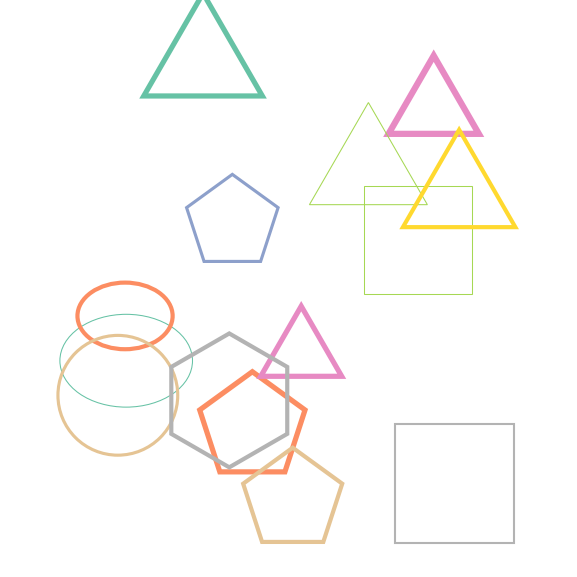[{"shape": "oval", "thickness": 0.5, "radius": 0.57, "center": [0.219, 0.375]}, {"shape": "triangle", "thickness": 2.5, "radius": 0.59, "center": [0.352, 0.892]}, {"shape": "pentagon", "thickness": 2.5, "radius": 0.48, "center": [0.437, 0.26]}, {"shape": "oval", "thickness": 2, "radius": 0.41, "center": [0.217, 0.452]}, {"shape": "pentagon", "thickness": 1.5, "radius": 0.42, "center": [0.402, 0.614]}, {"shape": "triangle", "thickness": 2.5, "radius": 0.4, "center": [0.522, 0.388]}, {"shape": "triangle", "thickness": 3, "radius": 0.45, "center": [0.751, 0.813]}, {"shape": "triangle", "thickness": 0.5, "radius": 0.59, "center": [0.638, 0.704]}, {"shape": "square", "thickness": 0.5, "radius": 0.47, "center": [0.724, 0.583]}, {"shape": "triangle", "thickness": 2, "radius": 0.56, "center": [0.795, 0.662]}, {"shape": "circle", "thickness": 1.5, "radius": 0.52, "center": [0.204, 0.315]}, {"shape": "pentagon", "thickness": 2, "radius": 0.45, "center": [0.507, 0.134]}, {"shape": "hexagon", "thickness": 2, "radius": 0.58, "center": [0.397, 0.306]}, {"shape": "square", "thickness": 1, "radius": 0.52, "center": [0.787, 0.161]}]